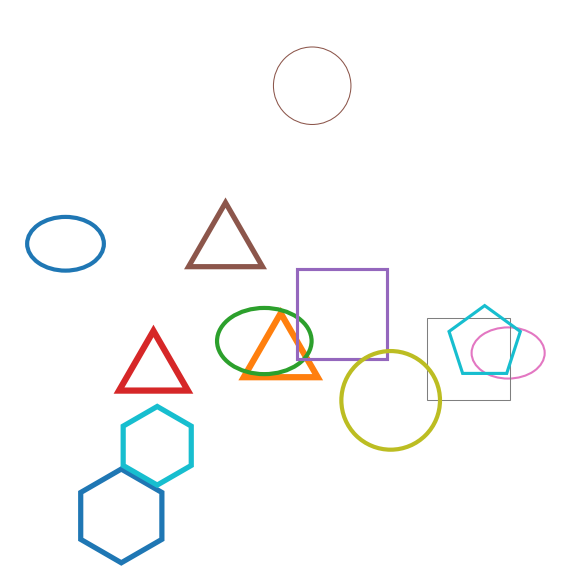[{"shape": "hexagon", "thickness": 2.5, "radius": 0.41, "center": [0.21, 0.106]}, {"shape": "oval", "thickness": 2, "radius": 0.33, "center": [0.113, 0.577]}, {"shape": "triangle", "thickness": 3, "radius": 0.37, "center": [0.486, 0.383]}, {"shape": "oval", "thickness": 2, "radius": 0.41, "center": [0.458, 0.409]}, {"shape": "triangle", "thickness": 3, "radius": 0.34, "center": [0.266, 0.357]}, {"shape": "square", "thickness": 1.5, "radius": 0.39, "center": [0.592, 0.456]}, {"shape": "circle", "thickness": 0.5, "radius": 0.34, "center": [0.541, 0.851]}, {"shape": "triangle", "thickness": 2.5, "radius": 0.37, "center": [0.391, 0.574]}, {"shape": "oval", "thickness": 1, "radius": 0.32, "center": [0.88, 0.388]}, {"shape": "square", "thickness": 0.5, "radius": 0.36, "center": [0.811, 0.377]}, {"shape": "circle", "thickness": 2, "radius": 0.43, "center": [0.676, 0.306]}, {"shape": "pentagon", "thickness": 1.5, "radius": 0.32, "center": [0.839, 0.405]}, {"shape": "hexagon", "thickness": 2.5, "radius": 0.34, "center": [0.272, 0.227]}]